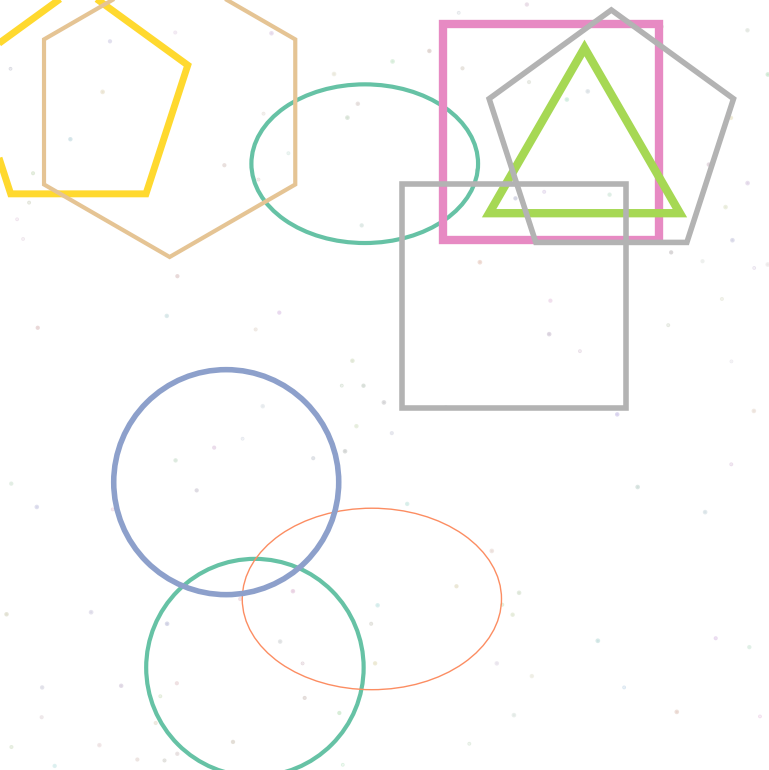[{"shape": "oval", "thickness": 1.5, "radius": 0.74, "center": [0.474, 0.787]}, {"shape": "circle", "thickness": 1.5, "radius": 0.71, "center": [0.331, 0.133]}, {"shape": "oval", "thickness": 0.5, "radius": 0.84, "center": [0.483, 0.222]}, {"shape": "circle", "thickness": 2, "radius": 0.73, "center": [0.294, 0.374]}, {"shape": "square", "thickness": 3, "radius": 0.7, "center": [0.715, 0.829]}, {"shape": "triangle", "thickness": 3, "radius": 0.72, "center": [0.759, 0.795]}, {"shape": "pentagon", "thickness": 2.5, "radius": 0.75, "center": [0.102, 0.869]}, {"shape": "hexagon", "thickness": 1.5, "radius": 0.94, "center": [0.22, 0.855]}, {"shape": "pentagon", "thickness": 2, "radius": 0.83, "center": [0.794, 0.82]}, {"shape": "square", "thickness": 2, "radius": 0.73, "center": [0.668, 0.615]}]